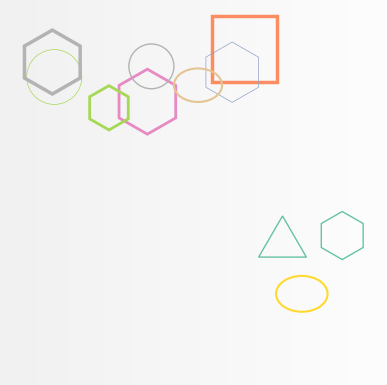[{"shape": "hexagon", "thickness": 1, "radius": 0.31, "center": [0.883, 0.388]}, {"shape": "triangle", "thickness": 1, "radius": 0.36, "center": [0.729, 0.368]}, {"shape": "square", "thickness": 2.5, "radius": 0.42, "center": [0.631, 0.873]}, {"shape": "hexagon", "thickness": 0.5, "radius": 0.39, "center": [0.599, 0.812]}, {"shape": "hexagon", "thickness": 2, "radius": 0.42, "center": [0.38, 0.736]}, {"shape": "circle", "thickness": 0.5, "radius": 0.36, "center": [0.14, 0.8]}, {"shape": "hexagon", "thickness": 2, "radius": 0.29, "center": [0.281, 0.72]}, {"shape": "oval", "thickness": 1.5, "radius": 0.33, "center": [0.779, 0.237]}, {"shape": "oval", "thickness": 1.5, "radius": 0.31, "center": [0.511, 0.779]}, {"shape": "hexagon", "thickness": 2.5, "radius": 0.41, "center": [0.135, 0.839]}, {"shape": "circle", "thickness": 1, "radius": 0.29, "center": [0.391, 0.828]}]